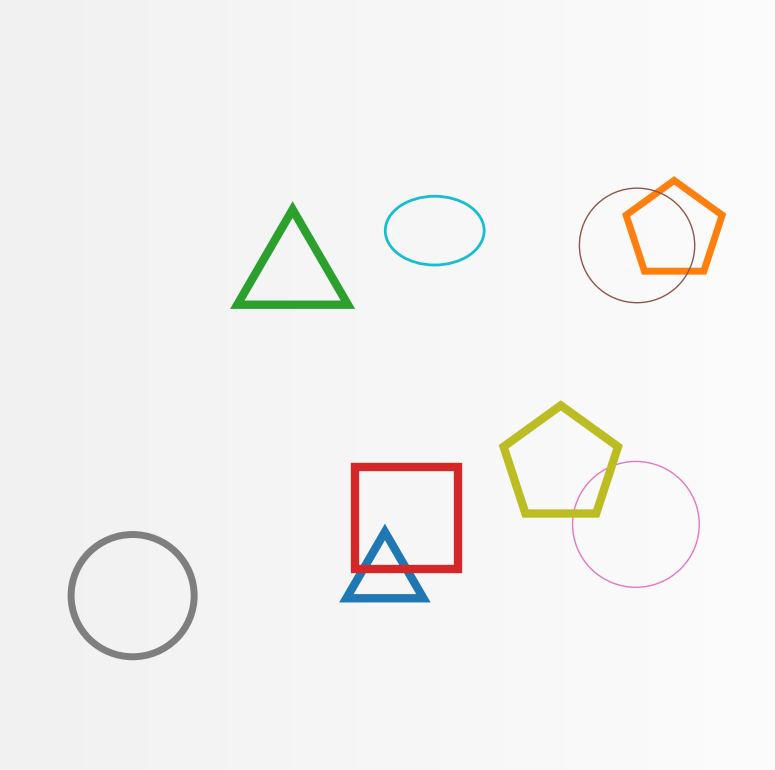[{"shape": "triangle", "thickness": 3, "radius": 0.29, "center": [0.497, 0.252]}, {"shape": "pentagon", "thickness": 2.5, "radius": 0.33, "center": [0.87, 0.701]}, {"shape": "triangle", "thickness": 3, "radius": 0.41, "center": [0.378, 0.645]}, {"shape": "square", "thickness": 3, "radius": 0.33, "center": [0.524, 0.328]}, {"shape": "circle", "thickness": 0.5, "radius": 0.37, "center": [0.822, 0.681]}, {"shape": "circle", "thickness": 0.5, "radius": 0.41, "center": [0.821, 0.319]}, {"shape": "circle", "thickness": 2.5, "radius": 0.4, "center": [0.171, 0.226]}, {"shape": "pentagon", "thickness": 3, "radius": 0.39, "center": [0.724, 0.396]}, {"shape": "oval", "thickness": 1, "radius": 0.32, "center": [0.561, 0.7]}]